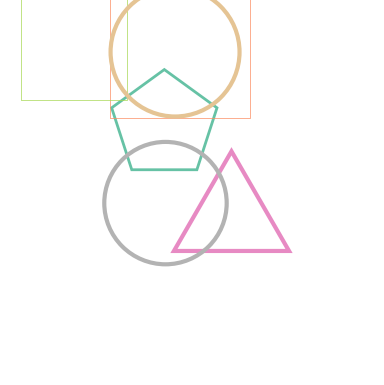[{"shape": "pentagon", "thickness": 2, "radius": 0.72, "center": [0.427, 0.675]}, {"shape": "square", "thickness": 0.5, "radius": 0.91, "center": [0.466, 0.876]}, {"shape": "triangle", "thickness": 3, "radius": 0.86, "center": [0.601, 0.434]}, {"shape": "square", "thickness": 0.5, "radius": 0.69, "center": [0.192, 0.879]}, {"shape": "circle", "thickness": 3, "radius": 0.84, "center": [0.455, 0.865]}, {"shape": "circle", "thickness": 3, "radius": 0.79, "center": [0.43, 0.472]}]